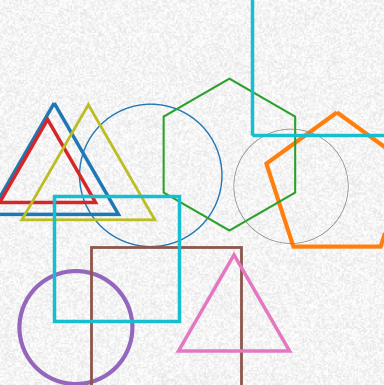[{"shape": "triangle", "thickness": 2.5, "radius": 0.96, "center": [0.141, 0.54]}, {"shape": "circle", "thickness": 1, "radius": 0.92, "center": [0.392, 0.544]}, {"shape": "pentagon", "thickness": 3, "radius": 0.96, "center": [0.875, 0.515]}, {"shape": "hexagon", "thickness": 1.5, "radius": 0.99, "center": [0.596, 0.598]}, {"shape": "triangle", "thickness": 2.5, "radius": 0.72, "center": [0.124, 0.546]}, {"shape": "circle", "thickness": 3, "radius": 0.73, "center": [0.197, 0.149]}, {"shape": "square", "thickness": 2, "radius": 0.97, "center": [0.43, 0.163]}, {"shape": "triangle", "thickness": 2.5, "radius": 0.83, "center": [0.608, 0.172]}, {"shape": "circle", "thickness": 0.5, "radius": 0.74, "center": [0.756, 0.516]}, {"shape": "triangle", "thickness": 2, "radius": 1.0, "center": [0.229, 0.529]}, {"shape": "square", "thickness": 2.5, "radius": 0.81, "center": [0.303, 0.328]}, {"shape": "square", "thickness": 2.5, "radius": 0.91, "center": [0.835, 0.831]}]